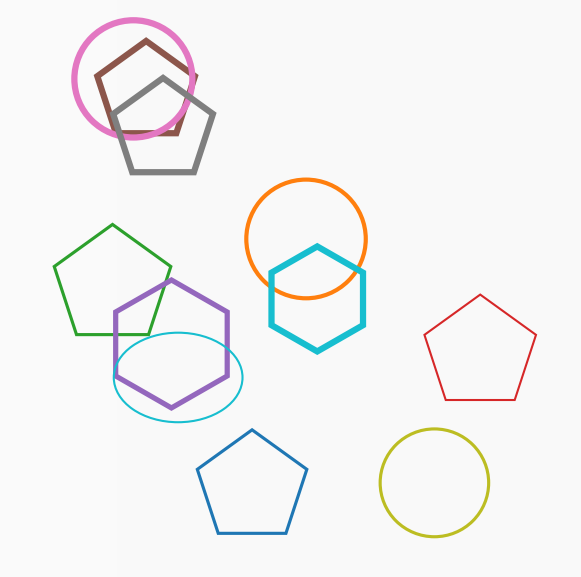[{"shape": "pentagon", "thickness": 1.5, "radius": 0.5, "center": [0.434, 0.156]}, {"shape": "circle", "thickness": 2, "radius": 0.51, "center": [0.527, 0.585]}, {"shape": "pentagon", "thickness": 1.5, "radius": 0.53, "center": [0.194, 0.505]}, {"shape": "pentagon", "thickness": 1, "radius": 0.5, "center": [0.826, 0.388]}, {"shape": "hexagon", "thickness": 2.5, "radius": 0.55, "center": [0.295, 0.404]}, {"shape": "pentagon", "thickness": 3, "radius": 0.44, "center": [0.251, 0.84]}, {"shape": "circle", "thickness": 3, "radius": 0.51, "center": [0.229, 0.863]}, {"shape": "pentagon", "thickness": 3, "radius": 0.45, "center": [0.281, 0.774]}, {"shape": "circle", "thickness": 1.5, "radius": 0.47, "center": [0.747, 0.163]}, {"shape": "oval", "thickness": 1, "radius": 0.55, "center": [0.306, 0.346]}, {"shape": "hexagon", "thickness": 3, "radius": 0.45, "center": [0.546, 0.482]}]